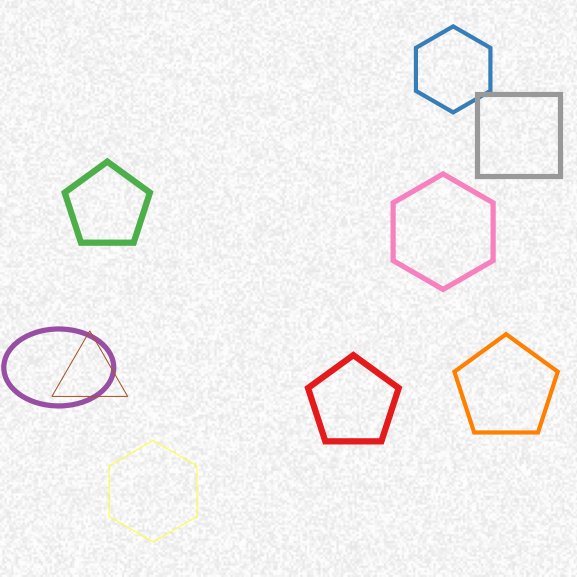[{"shape": "pentagon", "thickness": 3, "radius": 0.41, "center": [0.612, 0.302]}, {"shape": "hexagon", "thickness": 2, "radius": 0.37, "center": [0.785, 0.879]}, {"shape": "pentagon", "thickness": 3, "radius": 0.39, "center": [0.186, 0.642]}, {"shape": "oval", "thickness": 2.5, "radius": 0.48, "center": [0.102, 0.363]}, {"shape": "pentagon", "thickness": 2, "radius": 0.47, "center": [0.876, 0.326]}, {"shape": "hexagon", "thickness": 0.5, "radius": 0.44, "center": [0.265, 0.149]}, {"shape": "triangle", "thickness": 0.5, "radius": 0.38, "center": [0.155, 0.351]}, {"shape": "hexagon", "thickness": 2.5, "radius": 0.5, "center": [0.767, 0.598]}, {"shape": "square", "thickness": 2.5, "radius": 0.36, "center": [0.898, 0.765]}]